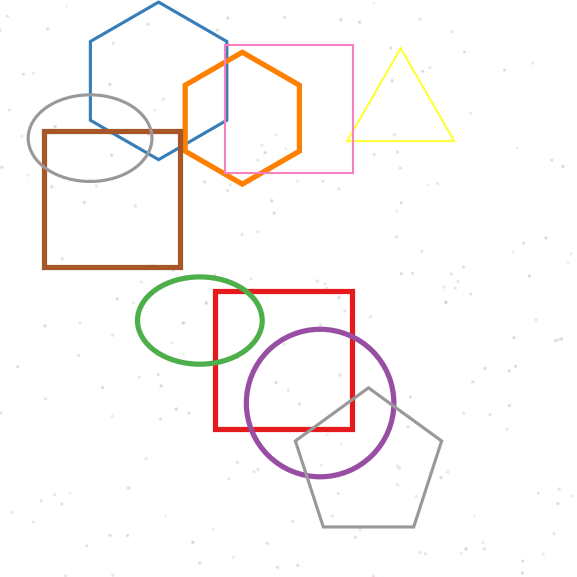[{"shape": "square", "thickness": 2.5, "radius": 0.59, "center": [0.492, 0.376]}, {"shape": "hexagon", "thickness": 1.5, "radius": 0.68, "center": [0.275, 0.859]}, {"shape": "oval", "thickness": 2.5, "radius": 0.54, "center": [0.346, 0.444]}, {"shape": "circle", "thickness": 2.5, "radius": 0.64, "center": [0.554, 0.301]}, {"shape": "hexagon", "thickness": 2.5, "radius": 0.57, "center": [0.42, 0.794]}, {"shape": "triangle", "thickness": 1, "radius": 0.54, "center": [0.694, 0.808]}, {"shape": "square", "thickness": 2.5, "radius": 0.59, "center": [0.194, 0.655]}, {"shape": "square", "thickness": 1, "radius": 0.55, "center": [0.5, 0.81]}, {"shape": "pentagon", "thickness": 1.5, "radius": 0.67, "center": [0.638, 0.194]}, {"shape": "oval", "thickness": 1.5, "radius": 0.54, "center": [0.156, 0.76]}]